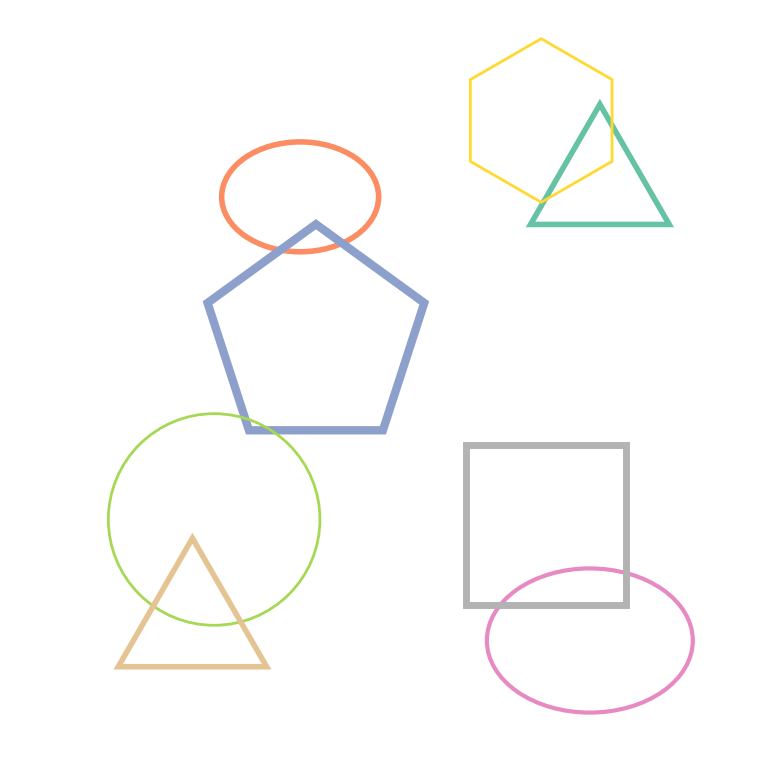[{"shape": "triangle", "thickness": 2, "radius": 0.52, "center": [0.779, 0.761]}, {"shape": "oval", "thickness": 2, "radius": 0.51, "center": [0.39, 0.744]}, {"shape": "pentagon", "thickness": 3, "radius": 0.74, "center": [0.41, 0.561]}, {"shape": "oval", "thickness": 1.5, "radius": 0.67, "center": [0.766, 0.168]}, {"shape": "circle", "thickness": 1, "radius": 0.69, "center": [0.278, 0.325]}, {"shape": "hexagon", "thickness": 1, "radius": 0.53, "center": [0.703, 0.844]}, {"shape": "triangle", "thickness": 2, "radius": 0.56, "center": [0.25, 0.19]}, {"shape": "square", "thickness": 2.5, "radius": 0.52, "center": [0.709, 0.319]}]